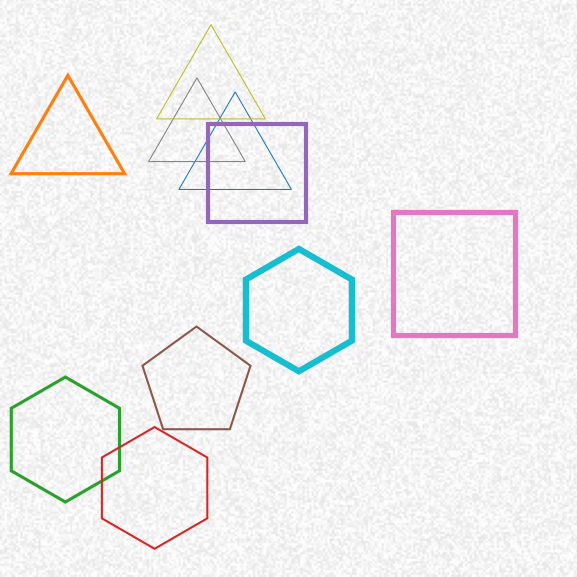[{"shape": "triangle", "thickness": 0.5, "radius": 0.56, "center": [0.407, 0.727]}, {"shape": "triangle", "thickness": 1.5, "radius": 0.57, "center": [0.117, 0.755]}, {"shape": "hexagon", "thickness": 1.5, "radius": 0.54, "center": [0.113, 0.238]}, {"shape": "hexagon", "thickness": 1, "radius": 0.53, "center": [0.268, 0.154]}, {"shape": "square", "thickness": 2, "radius": 0.42, "center": [0.445, 0.699]}, {"shape": "pentagon", "thickness": 1, "radius": 0.49, "center": [0.34, 0.335]}, {"shape": "square", "thickness": 2.5, "radius": 0.53, "center": [0.786, 0.526]}, {"shape": "triangle", "thickness": 0.5, "radius": 0.48, "center": [0.341, 0.768]}, {"shape": "triangle", "thickness": 0.5, "radius": 0.54, "center": [0.365, 0.848]}, {"shape": "hexagon", "thickness": 3, "radius": 0.53, "center": [0.518, 0.462]}]